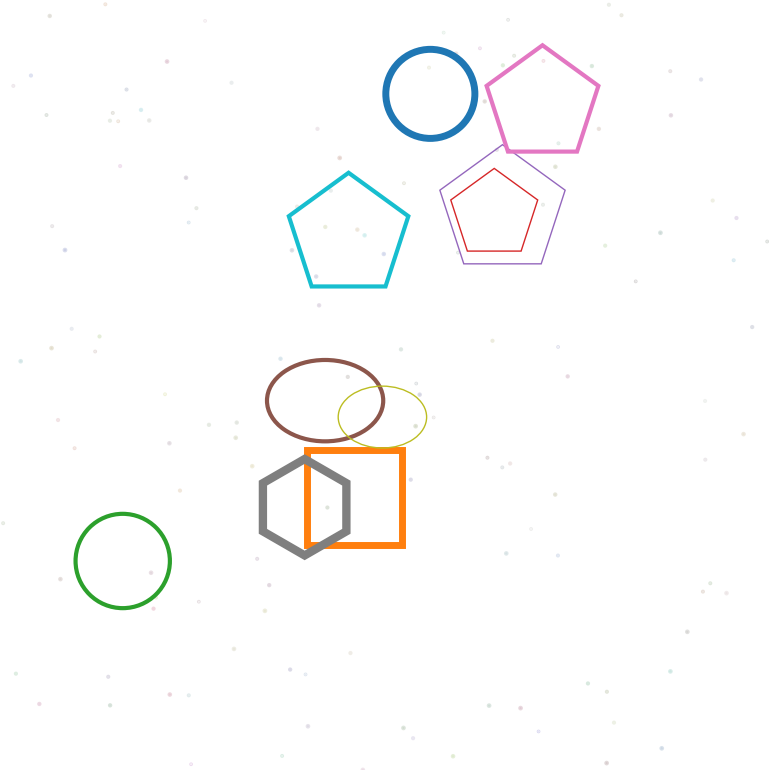[{"shape": "circle", "thickness": 2.5, "radius": 0.29, "center": [0.559, 0.878]}, {"shape": "square", "thickness": 2.5, "radius": 0.31, "center": [0.46, 0.354]}, {"shape": "circle", "thickness": 1.5, "radius": 0.31, "center": [0.159, 0.271]}, {"shape": "pentagon", "thickness": 0.5, "radius": 0.3, "center": [0.642, 0.722]}, {"shape": "pentagon", "thickness": 0.5, "radius": 0.43, "center": [0.653, 0.727]}, {"shape": "oval", "thickness": 1.5, "radius": 0.38, "center": [0.422, 0.48]}, {"shape": "pentagon", "thickness": 1.5, "radius": 0.38, "center": [0.705, 0.865]}, {"shape": "hexagon", "thickness": 3, "radius": 0.31, "center": [0.396, 0.341]}, {"shape": "oval", "thickness": 0.5, "radius": 0.29, "center": [0.497, 0.458]}, {"shape": "pentagon", "thickness": 1.5, "radius": 0.41, "center": [0.453, 0.694]}]